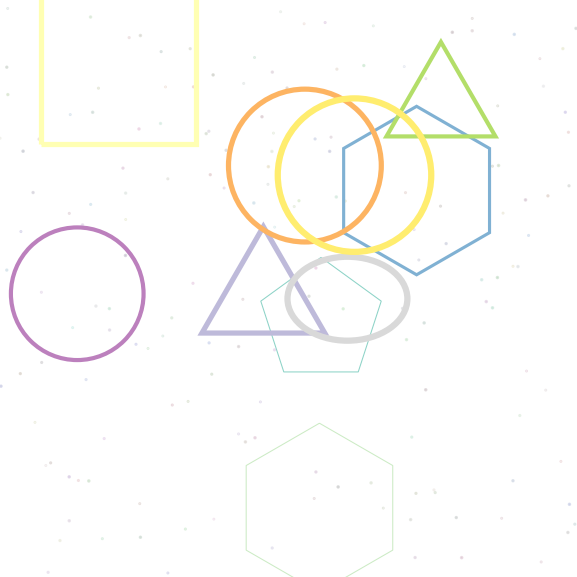[{"shape": "pentagon", "thickness": 0.5, "radius": 0.55, "center": [0.556, 0.444]}, {"shape": "square", "thickness": 2.5, "radius": 0.67, "center": [0.205, 0.885]}, {"shape": "triangle", "thickness": 2.5, "radius": 0.61, "center": [0.456, 0.484]}, {"shape": "hexagon", "thickness": 1.5, "radius": 0.73, "center": [0.721, 0.669]}, {"shape": "circle", "thickness": 2.5, "radius": 0.66, "center": [0.528, 0.712]}, {"shape": "triangle", "thickness": 2, "radius": 0.54, "center": [0.764, 0.817]}, {"shape": "oval", "thickness": 3, "radius": 0.52, "center": [0.602, 0.482]}, {"shape": "circle", "thickness": 2, "radius": 0.57, "center": [0.134, 0.49]}, {"shape": "hexagon", "thickness": 0.5, "radius": 0.73, "center": [0.553, 0.12]}, {"shape": "circle", "thickness": 3, "radius": 0.66, "center": [0.614, 0.696]}]